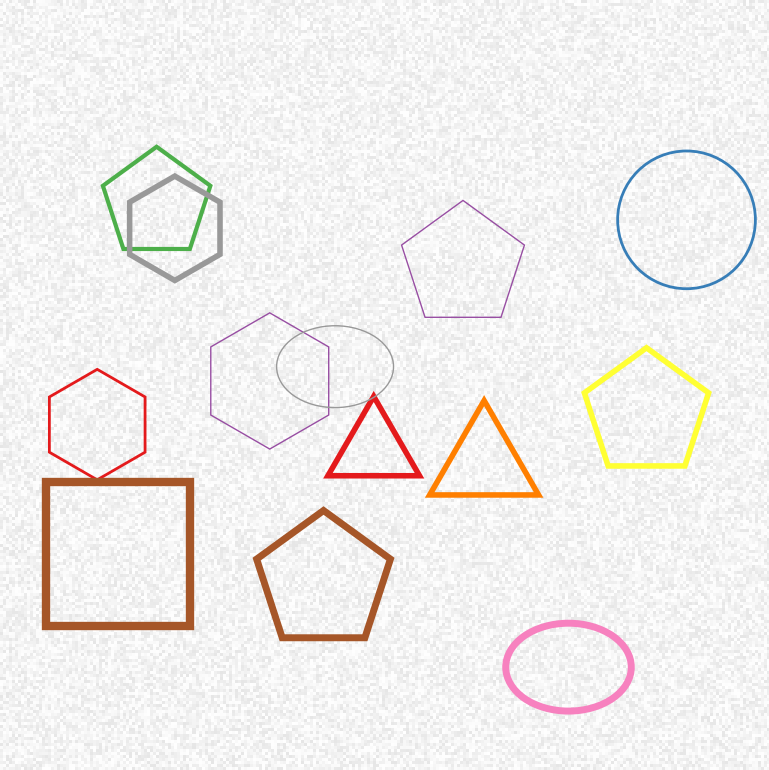[{"shape": "hexagon", "thickness": 1, "radius": 0.36, "center": [0.126, 0.449]}, {"shape": "triangle", "thickness": 2, "radius": 0.34, "center": [0.485, 0.416]}, {"shape": "circle", "thickness": 1, "radius": 0.45, "center": [0.892, 0.714]}, {"shape": "pentagon", "thickness": 1.5, "radius": 0.37, "center": [0.203, 0.736]}, {"shape": "hexagon", "thickness": 0.5, "radius": 0.44, "center": [0.35, 0.505]}, {"shape": "pentagon", "thickness": 0.5, "radius": 0.42, "center": [0.601, 0.656]}, {"shape": "triangle", "thickness": 2, "radius": 0.41, "center": [0.629, 0.398]}, {"shape": "pentagon", "thickness": 2, "radius": 0.42, "center": [0.84, 0.464]}, {"shape": "square", "thickness": 3, "radius": 0.47, "center": [0.154, 0.281]}, {"shape": "pentagon", "thickness": 2.5, "radius": 0.46, "center": [0.42, 0.246]}, {"shape": "oval", "thickness": 2.5, "radius": 0.41, "center": [0.738, 0.134]}, {"shape": "hexagon", "thickness": 2, "radius": 0.34, "center": [0.227, 0.704]}, {"shape": "oval", "thickness": 0.5, "radius": 0.38, "center": [0.435, 0.524]}]